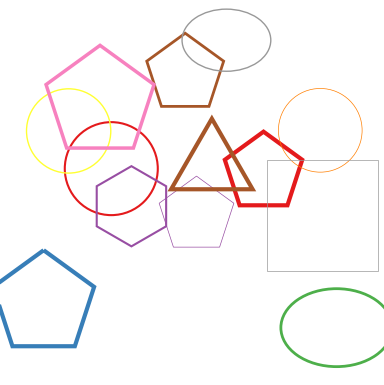[{"shape": "pentagon", "thickness": 3, "radius": 0.53, "center": [0.684, 0.552]}, {"shape": "circle", "thickness": 1.5, "radius": 0.6, "center": [0.289, 0.562]}, {"shape": "pentagon", "thickness": 3, "radius": 0.69, "center": [0.113, 0.212]}, {"shape": "oval", "thickness": 2, "radius": 0.72, "center": [0.874, 0.149]}, {"shape": "pentagon", "thickness": 0.5, "radius": 0.51, "center": [0.51, 0.441]}, {"shape": "hexagon", "thickness": 1.5, "radius": 0.52, "center": [0.341, 0.464]}, {"shape": "circle", "thickness": 0.5, "radius": 0.54, "center": [0.832, 0.662]}, {"shape": "circle", "thickness": 1, "radius": 0.55, "center": [0.178, 0.66]}, {"shape": "pentagon", "thickness": 2, "radius": 0.53, "center": [0.481, 0.809]}, {"shape": "triangle", "thickness": 3, "radius": 0.61, "center": [0.55, 0.569]}, {"shape": "pentagon", "thickness": 2.5, "radius": 0.74, "center": [0.26, 0.735]}, {"shape": "square", "thickness": 0.5, "radius": 0.72, "center": [0.838, 0.439]}, {"shape": "oval", "thickness": 1, "radius": 0.58, "center": [0.588, 0.896]}]